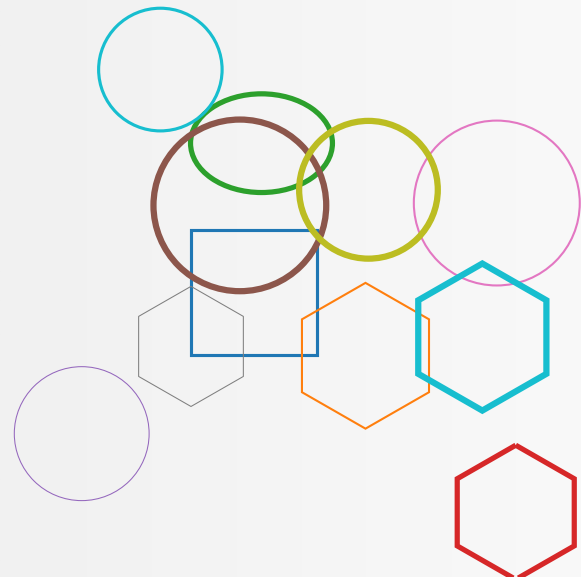[{"shape": "square", "thickness": 1.5, "radius": 0.54, "center": [0.436, 0.493]}, {"shape": "hexagon", "thickness": 1, "radius": 0.63, "center": [0.629, 0.383]}, {"shape": "oval", "thickness": 2.5, "radius": 0.61, "center": [0.45, 0.751]}, {"shape": "hexagon", "thickness": 2.5, "radius": 0.58, "center": [0.887, 0.112]}, {"shape": "circle", "thickness": 0.5, "radius": 0.58, "center": [0.141, 0.248]}, {"shape": "circle", "thickness": 3, "radius": 0.74, "center": [0.413, 0.643]}, {"shape": "circle", "thickness": 1, "radius": 0.71, "center": [0.855, 0.648]}, {"shape": "hexagon", "thickness": 0.5, "radius": 0.52, "center": [0.329, 0.399]}, {"shape": "circle", "thickness": 3, "radius": 0.6, "center": [0.634, 0.671]}, {"shape": "hexagon", "thickness": 3, "radius": 0.64, "center": [0.83, 0.415]}, {"shape": "circle", "thickness": 1.5, "radius": 0.53, "center": [0.276, 0.879]}]